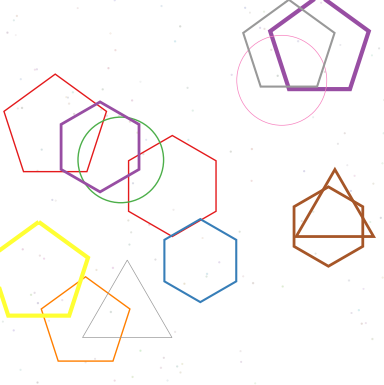[{"shape": "pentagon", "thickness": 1, "radius": 0.7, "center": [0.143, 0.667]}, {"shape": "hexagon", "thickness": 1, "radius": 0.66, "center": [0.448, 0.517]}, {"shape": "hexagon", "thickness": 1.5, "radius": 0.54, "center": [0.52, 0.323]}, {"shape": "circle", "thickness": 1, "radius": 0.56, "center": [0.314, 0.585]}, {"shape": "hexagon", "thickness": 2, "radius": 0.58, "center": [0.26, 0.618]}, {"shape": "pentagon", "thickness": 3, "radius": 0.67, "center": [0.83, 0.877]}, {"shape": "pentagon", "thickness": 1, "radius": 0.61, "center": [0.222, 0.16]}, {"shape": "pentagon", "thickness": 3, "radius": 0.67, "center": [0.101, 0.289]}, {"shape": "hexagon", "thickness": 2, "radius": 0.52, "center": [0.853, 0.412]}, {"shape": "triangle", "thickness": 2, "radius": 0.58, "center": [0.87, 0.444]}, {"shape": "circle", "thickness": 0.5, "radius": 0.58, "center": [0.732, 0.791]}, {"shape": "triangle", "thickness": 0.5, "radius": 0.67, "center": [0.331, 0.19]}, {"shape": "pentagon", "thickness": 1.5, "radius": 0.62, "center": [0.75, 0.876]}]